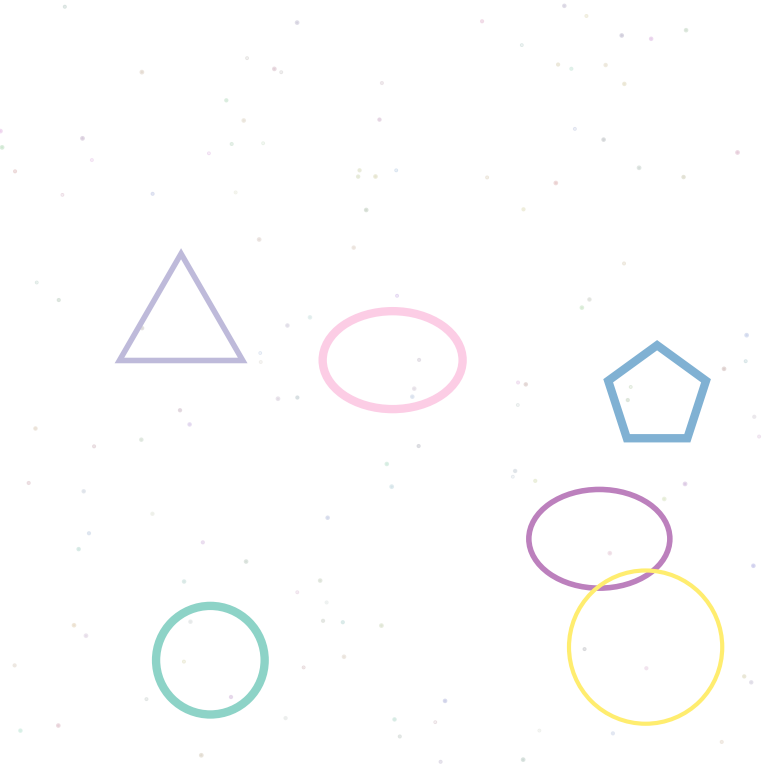[{"shape": "circle", "thickness": 3, "radius": 0.35, "center": [0.273, 0.143]}, {"shape": "triangle", "thickness": 2, "radius": 0.46, "center": [0.235, 0.578]}, {"shape": "pentagon", "thickness": 3, "radius": 0.33, "center": [0.853, 0.485]}, {"shape": "oval", "thickness": 3, "radius": 0.45, "center": [0.51, 0.532]}, {"shape": "oval", "thickness": 2, "radius": 0.46, "center": [0.778, 0.3]}, {"shape": "circle", "thickness": 1.5, "radius": 0.5, "center": [0.838, 0.16]}]